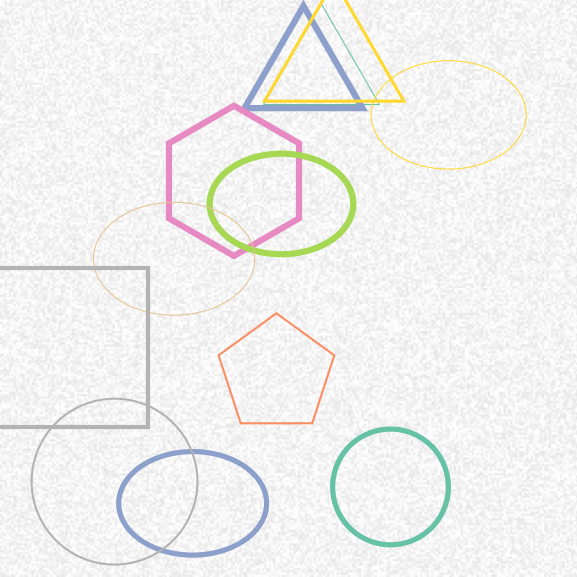[{"shape": "triangle", "thickness": 0.5, "radius": 0.58, "center": [0.557, 0.876]}, {"shape": "circle", "thickness": 2.5, "radius": 0.5, "center": [0.676, 0.156]}, {"shape": "pentagon", "thickness": 1, "radius": 0.53, "center": [0.479, 0.351]}, {"shape": "triangle", "thickness": 3, "radius": 0.59, "center": [0.526, 0.871]}, {"shape": "oval", "thickness": 2.5, "radius": 0.64, "center": [0.334, 0.128]}, {"shape": "hexagon", "thickness": 3, "radius": 0.65, "center": [0.405, 0.686]}, {"shape": "oval", "thickness": 3, "radius": 0.62, "center": [0.487, 0.646]}, {"shape": "oval", "thickness": 0.5, "radius": 0.67, "center": [0.777, 0.8]}, {"shape": "triangle", "thickness": 1.5, "radius": 0.7, "center": [0.579, 0.894]}, {"shape": "oval", "thickness": 0.5, "radius": 0.7, "center": [0.301, 0.551]}, {"shape": "circle", "thickness": 1, "radius": 0.72, "center": [0.198, 0.165]}, {"shape": "square", "thickness": 2, "radius": 0.69, "center": [0.118, 0.398]}]